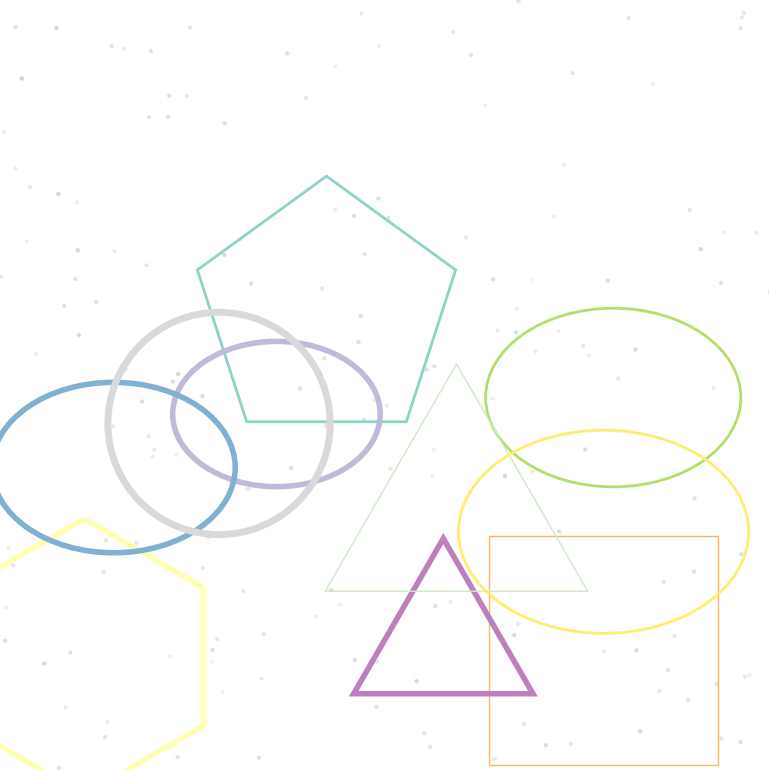[{"shape": "pentagon", "thickness": 1, "radius": 0.88, "center": [0.424, 0.595]}, {"shape": "hexagon", "thickness": 2, "radius": 0.9, "center": [0.109, 0.147]}, {"shape": "oval", "thickness": 2, "radius": 0.67, "center": [0.359, 0.462]}, {"shape": "oval", "thickness": 2, "radius": 0.79, "center": [0.147, 0.393]}, {"shape": "square", "thickness": 0.5, "radius": 0.75, "center": [0.784, 0.155]}, {"shape": "oval", "thickness": 1, "radius": 0.83, "center": [0.796, 0.484]}, {"shape": "circle", "thickness": 2.5, "radius": 0.72, "center": [0.284, 0.45]}, {"shape": "triangle", "thickness": 2, "radius": 0.67, "center": [0.576, 0.166]}, {"shape": "triangle", "thickness": 0.5, "radius": 0.98, "center": [0.593, 0.331]}, {"shape": "oval", "thickness": 1, "radius": 0.94, "center": [0.784, 0.309]}]